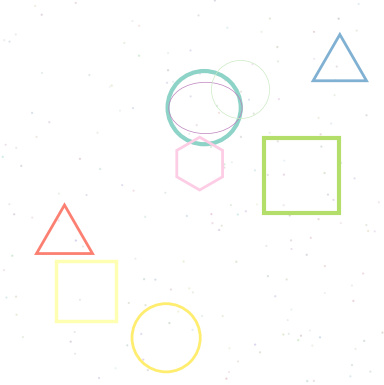[{"shape": "circle", "thickness": 3, "radius": 0.48, "center": [0.53, 0.72]}, {"shape": "square", "thickness": 2.5, "radius": 0.39, "center": [0.224, 0.245]}, {"shape": "triangle", "thickness": 2, "radius": 0.42, "center": [0.168, 0.383]}, {"shape": "triangle", "thickness": 2, "radius": 0.4, "center": [0.883, 0.83]}, {"shape": "square", "thickness": 3, "radius": 0.49, "center": [0.783, 0.544]}, {"shape": "hexagon", "thickness": 2, "radius": 0.34, "center": [0.519, 0.575]}, {"shape": "oval", "thickness": 0.5, "radius": 0.48, "center": [0.534, 0.72]}, {"shape": "circle", "thickness": 0.5, "radius": 0.38, "center": [0.625, 0.768]}, {"shape": "circle", "thickness": 2, "radius": 0.44, "center": [0.431, 0.123]}]